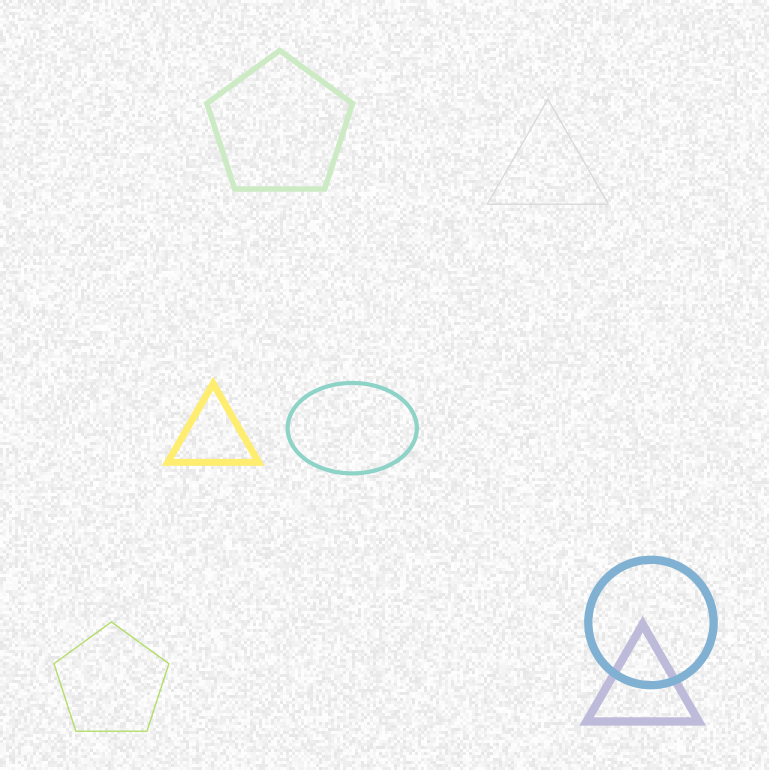[{"shape": "oval", "thickness": 1.5, "radius": 0.42, "center": [0.457, 0.444]}, {"shape": "triangle", "thickness": 3, "radius": 0.42, "center": [0.835, 0.105]}, {"shape": "circle", "thickness": 3, "radius": 0.41, "center": [0.845, 0.192]}, {"shape": "pentagon", "thickness": 0.5, "radius": 0.39, "center": [0.145, 0.114]}, {"shape": "triangle", "thickness": 0.5, "radius": 0.45, "center": [0.712, 0.78]}, {"shape": "pentagon", "thickness": 2, "radius": 0.5, "center": [0.363, 0.835]}, {"shape": "triangle", "thickness": 2.5, "radius": 0.34, "center": [0.277, 0.434]}]